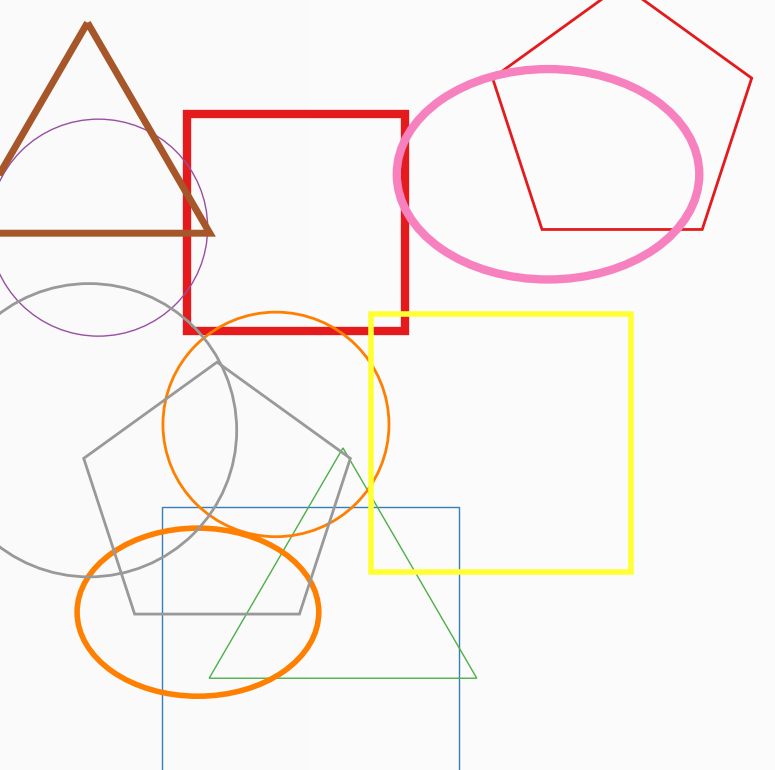[{"shape": "square", "thickness": 3, "radius": 0.7, "center": [0.382, 0.711]}, {"shape": "pentagon", "thickness": 1, "radius": 0.88, "center": [0.803, 0.844]}, {"shape": "square", "thickness": 0.5, "radius": 0.96, "center": [0.401, 0.15]}, {"shape": "triangle", "thickness": 0.5, "radius": 1.0, "center": [0.443, 0.219]}, {"shape": "circle", "thickness": 0.5, "radius": 0.7, "center": [0.127, 0.704]}, {"shape": "oval", "thickness": 2, "radius": 0.78, "center": [0.255, 0.205]}, {"shape": "circle", "thickness": 1, "radius": 0.73, "center": [0.356, 0.449]}, {"shape": "square", "thickness": 2, "radius": 0.84, "center": [0.646, 0.425]}, {"shape": "triangle", "thickness": 2.5, "radius": 0.91, "center": [0.113, 0.788]}, {"shape": "oval", "thickness": 3, "radius": 0.98, "center": [0.707, 0.774]}, {"shape": "pentagon", "thickness": 1, "radius": 0.9, "center": [0.28, 0.349]}, {"shape": "circle", "thickness": 1, "radius": 0.95, "center": [0.115, 0.441]}]